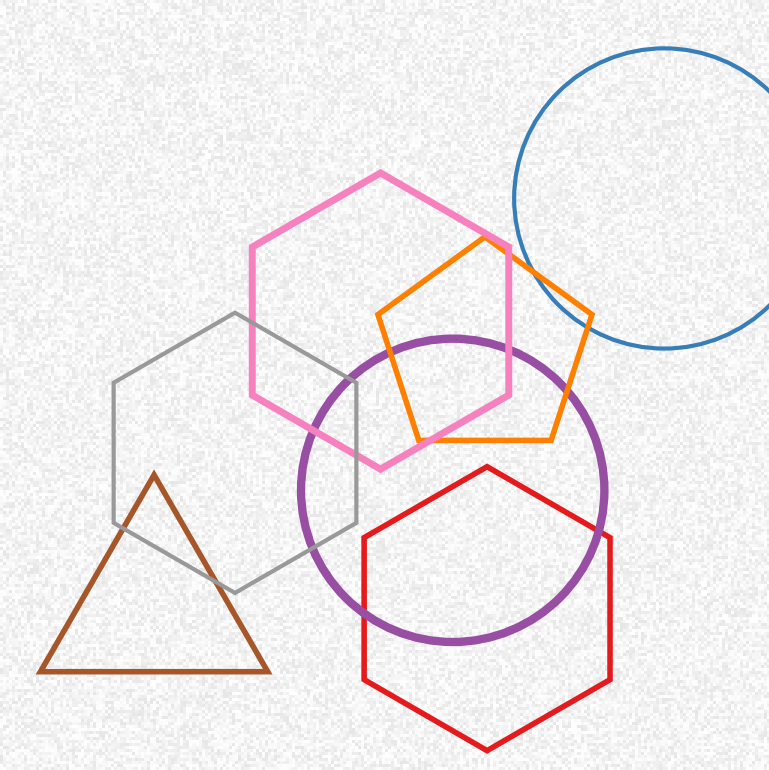[{"shape": "hexagon", "thickness": 2, "radius": 0.92, "center": [0.633, 0.21]}, {"shape": "circle", "thickness": 1.5, "radius": 0.97, "center": [0.863, 0.742]}, {"shape": "circle", "thickness": 3, "radius": 0.98, "center": [0.588, 0.363]}, {"shape": "pentagon", "thickness": 2, "radius": 0.73, "center": [0.63, 0.546]}, {"shape": "triangle", "thickness": 2, "radius": 0.85, "center": [0.2, 0.213]}, {"shape": "hexagon", "thickness": 2.5, "radius": 0.96, "center": [0.494, 0.583]}, {"shape": "hexagon", "thickness": 1.5, "radius": 0.91, "center": [0.305, 0.412]}]